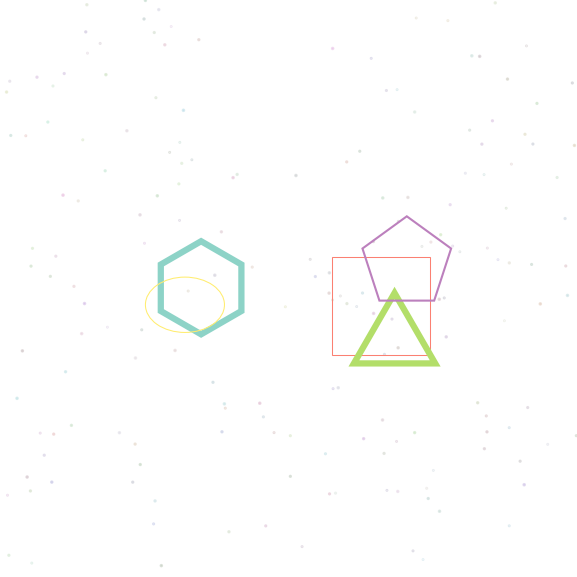[{"shape": "hexagon", "thickness": 3, "radius": 0.4, "center": [0.348, 0.501]}, {"shape": "square", "thickness": 0.5, "radius": 0.43, "center": [0.66, 0.469]}, {"shape": "triangle", "thickness": 3, "radius": 0.41, "center": [0.683, 0.41]}, {"shape": "pentagon", "thickness": 1, "radius": 0.4, "center": [0.704, 0.544]}, {"shape": "oval", "thickness": 0.5, "radius": 0.34, "center": [0.32, 0.471]}]